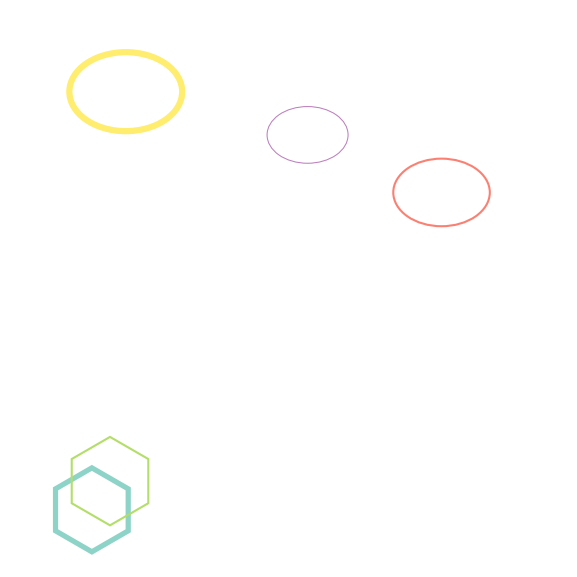[{"shape": "hexagon", "thickness": 2.5, "radius": 0.36, "center": [0.159, 0.116]}, {"shape": "oval", "thickness": 1, "radius": 0.42, "center": [0.765, 0.666]}, {"shape": "hexagon", "thickness": 1, "radius": 0.38, "center": [0.19, 0.166]}, {"shape": "oval", "thickness": 0.5, "radius": 0.35, "center": [0.533, 0.766]}, {"shape": "oval", "thickness": 3, "radius": 0.49, "center": [0.218, 0.84]}]